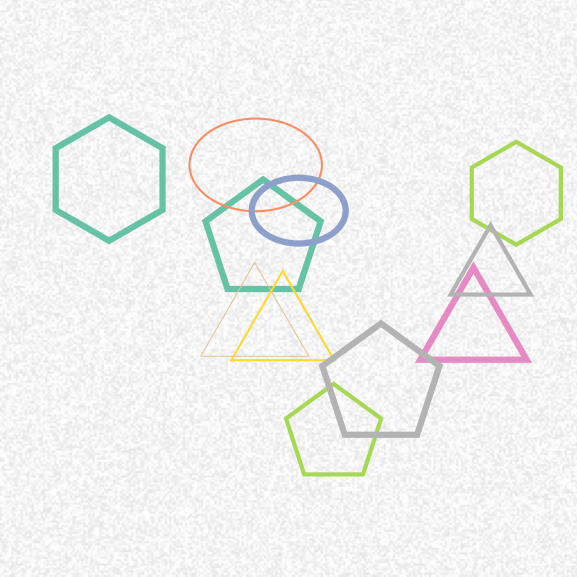[{"shape": "pentagon", "thickness": 3, "radius": 0.52, "center": [0.456, 0.583]}, {"shape": "hexagon", "thickness": 3, "radius": 0.53, "center": [0.189, 0.689]}, {"shape": "oval", "thickness": 1, "radius": 0.57, "center": [0.443, 0.714]}, {"shape": "oval", "thickness": 3, "radius": 0.41, "center": [0.517, 0.634]}, {"shape": "triangle", "thickness": 3, "radius": 0.53, "center": [0.82, 0.429]}, {"shape": "pentagon", "thickness": 2, "radius": 0.43, "center": [0.578, 0.248]}, {"shape": "hexagon", "thickness": 2, "radius": 0.45, "center": [0.894, 0.665]}, {"shape": "triangle", "thickness": 1, "radius": 0.51, "center": [0.49, 0.427]}, {"shape": "triangle", "thickness": 0.5, "radius": 0.54, "center": [0.441, 0.436]}, {"shape": "triangle", "thickness": 2, "radius": 0.4, "center": [0.85, 0.529]}, {"shape": "pentagon", "thickness": 3, "radius": 0.53, "center": [0.66, 0.332]}]